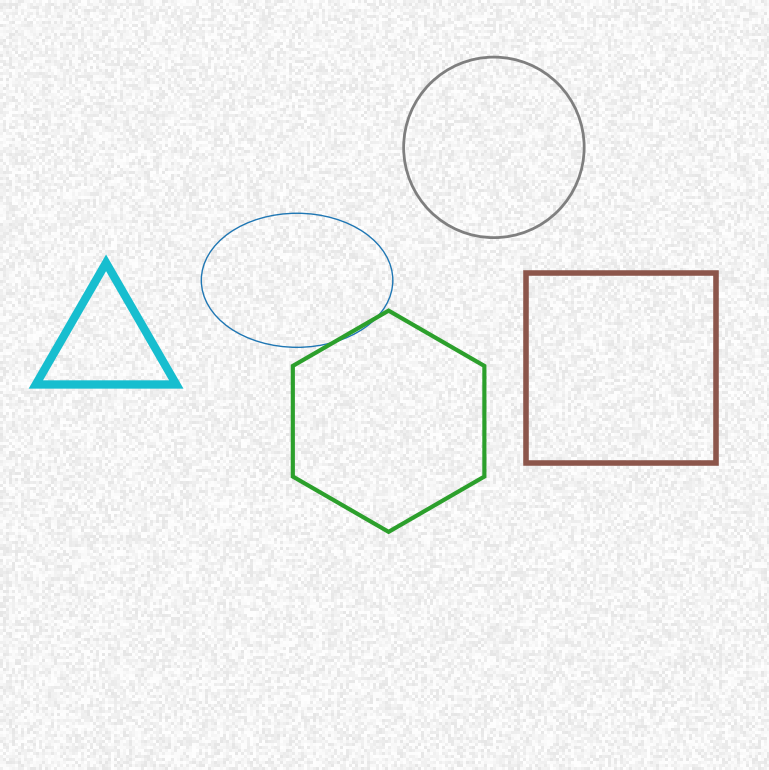[{"shape": "oval", "thickness": 0.5, "radius": 0.62, "center": [0.386, 0.636]}, {"shape": "hexagon", "thickness": 1.5, "radius": 0.72, "center": [0.505, 0.453]}, {"shape": "square", "thickness": 2, "radius": 0.62, "center": [0.806, 0.522]}, {"shape": "circle", "thickness": 1, "radius": 0.59, "center": [0.641, 0.809]}, {"shape": "triangle", "thickness": 3, "radius": 0.53, "center": [0.138, 0.553]}]